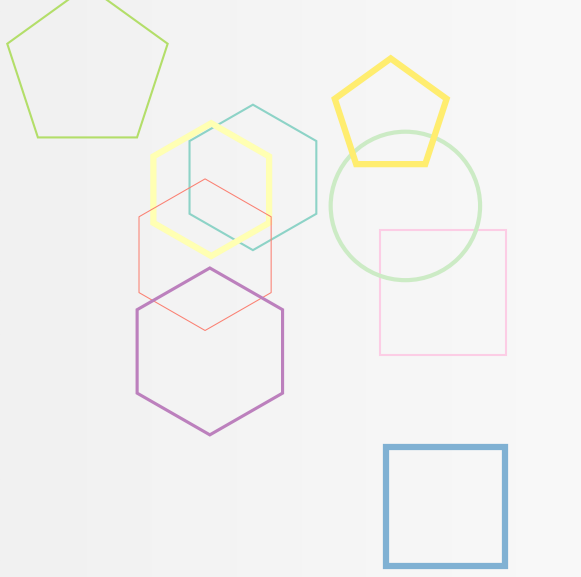[{"shape": "hexagon", "thickness": 1, "radius": 0.63, "center": [0.435, 0.692]}, {"shape": "hexagon", "thickness": 3, "radius": 0.57, "center": [0.363, 0.671]}, {"shape": "hexagon", "thickness": 0.5, "radius": 0.66, "center": [0.353, 0.558]}, {"shape": "square", "thickness": 3, "radius": 0.51, "center": [0.767, 0.122]}, {"shape": "pentagon", "thickness": 1, "radius": 0.73, "center": [0.15, 0.879]}, {"shape": "square", "thickness": 1, "radius": 0.54, "center": [0.763, 0.493]}, {"shape": "hexagon", "thickness": 1.5, "radius": 0.72, "center": [0.361, 0.391]}, {"shape": "circle", "thickness": 2, "radius": 0.64, "center": [0.697, 0.643]}, {"shape": "pentagon", "thickness": 3, "radius": 0.51, "center": [0.672, 0.797]}]